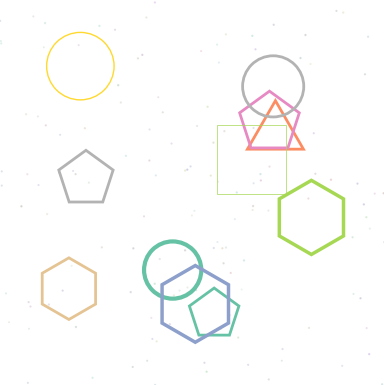[{"shape": "circle", "thickness": 3, "radius": 0.37, "center": [0.448, 0.299]}, {"shape": "pentagon", "thickness": 2, "radius": 0.34, "center": [0.556, 0.184]}, {"shape": "triangle", "thickness": 2, "radius": 0.42, "center": [0.715, 0.655]}, {"shape": "hexagon", "thickness": 2.5, "radius": 0.5, "center": [0.507, 0.211]}, {"shape": "pentagon", "thickness": 2, "radius": 0.41, "center": [0.7, 0.682]}, {"shape": "hexagon", "thickness": 2.5, "radius": 0.48, "center": [0.809, 0.435]}, {"shape": "square", "thickness": 0.5, "radius": 0.45, "center": [0.653, 0.585]}, {"shape": "circle", "thickness": 1, "radius": 0.44, "center": [0.209, 0.828]}, {"shape": "hexagon", "thickness": 2, "radius": 0.4, "center": [0.179, 0.25]}, {"shape": "pentagon", "thickness": 2, "radius": 0.37, "center": [0.223, 0.535]}, {"shape": "circle", "thickness": 2, "radius": 0.4, "center": [0.71, 0.776]}]